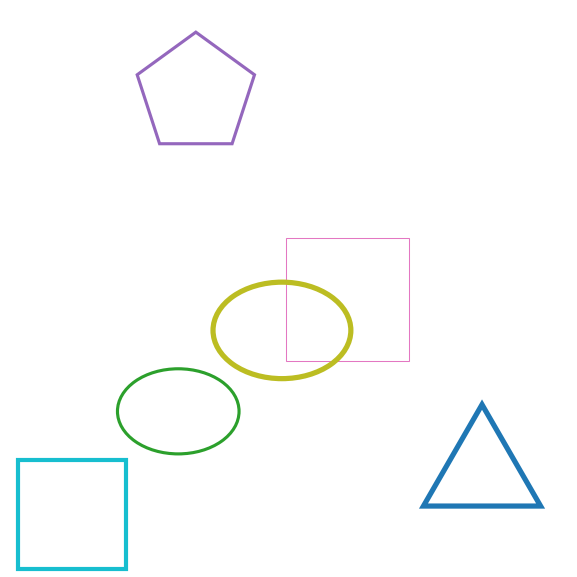[{"shape": "triangle", "thickness": 2.5, "radius": 0.59, "center": [0.835, 0.181]}, {"shape": "oval", "thickness": 1.5, "radius": 0.53, "center": [0.309, 0.287]}, {"shape": "pentagon", "thickness": 1.5, "radius": 0.53, "center": [0.339, 0.837]}, {"shape": "square", "thickness": 0.5, "radius": 0.53, "center": [0.601, 0.481]}, {"shape": "oval", "thickness": 2.5, "radius": 0.6, "center": [0.488, 0.427]}, {"shape": "square", "thickness": 2, "radius": 0.47, "center": [0.125, 0.108]}]